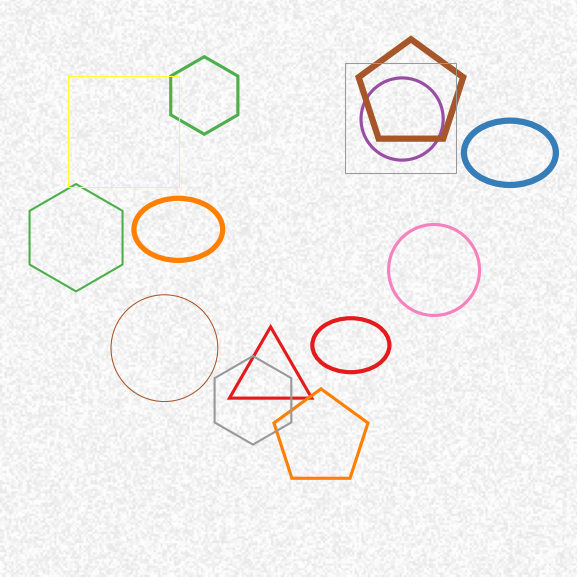[{"shape": "triangle", "thickness": 1.5, "radius": 0.41, "center": [0.469, 0.351]}, {"shape": "oval", "thickness": 2, "radius": 0.33, "center": [0.608, 0.401]}, {"shape": "oval", "thickness": 3, "radius": 0.4, "center": [0.883, 0.735]}, {"shape": "hexagon", "thickness": 1.5, "radius": 0.34, "center": [0.354, 0.834]}, {"shape": "hexagon", "thickness": 1, "radius": 0.46, "center": [0.132, 0.588]}, {"shape": "circle", "thickness": 1.5, "radius": 0.36, "center": [0.696, 0.793]}, {"shape": "pentagon", "thickness": 1.5, "radius": 0.43, "center": [0.556, 0.24]}, {"shape": "oval", "thickness": 2.5, "radius": 0.38, "center": [0.309, 0.602]}, {"shape": "square", "thickness": 0.5, "radius": 0.48, "center": [0.214, 0.772]}, {"shape": "circle", "thickness": 0.5, "radius": 0.46, "center": [0.285, 0.396]}, {"shape": "pentagon", "thickness": 3, "radius": 0.48, "center": [0.712, 0.836]}, {"shape": "circle", "thickness": 1.5, "radius": 0.39, "center": [0.752, 0.532]}, {"shape": "square", "thickness": 0.5, "radius": 0.48, "center": [0.694, 0.795]}, {"shape": "hexagon", "thickness": 1, "radius": 0.38, "center": [0.438, 0.306]}]